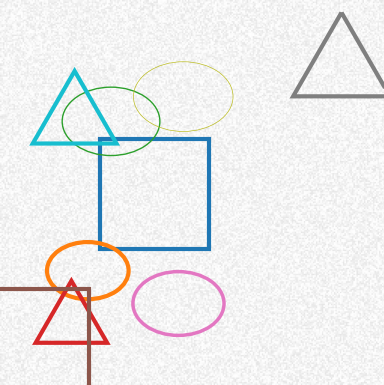[{"shape": "square", "thickness": 3, "radius": 0.71, "center": [0.401, 0.497]}, {"shape": "oval", "thickness": 3, "radius": 0.53, "center": [0.228, 0.297]}, {"shape": "oval", "thickness": 1, "radius": 0.63, "center": [0.288, 0.685]}, {"shape": "triangle", "thickness": 3, "radius": 0.54, "center": [0.185, 0.163]}, {"shape": "square", "thickness": 3, "radius": 0.64, "center": [0.103, 0.121]}, {"shape": "oval", "thickness": 2.5, "radius": 0.59, "center": [0.464, 0.212]}, {"shape": "triangle", "thickness": 3, "radius": 0.73, "center": [0.887, 0.822]}, {"shape": "oval", "thickness": 0.5, "radius": 0.65, "center": [0.476, 0.749]}, {"shape": "triangle", "thickness": 3, "radius": 0.63, "center": [0.194, 0.69]}]